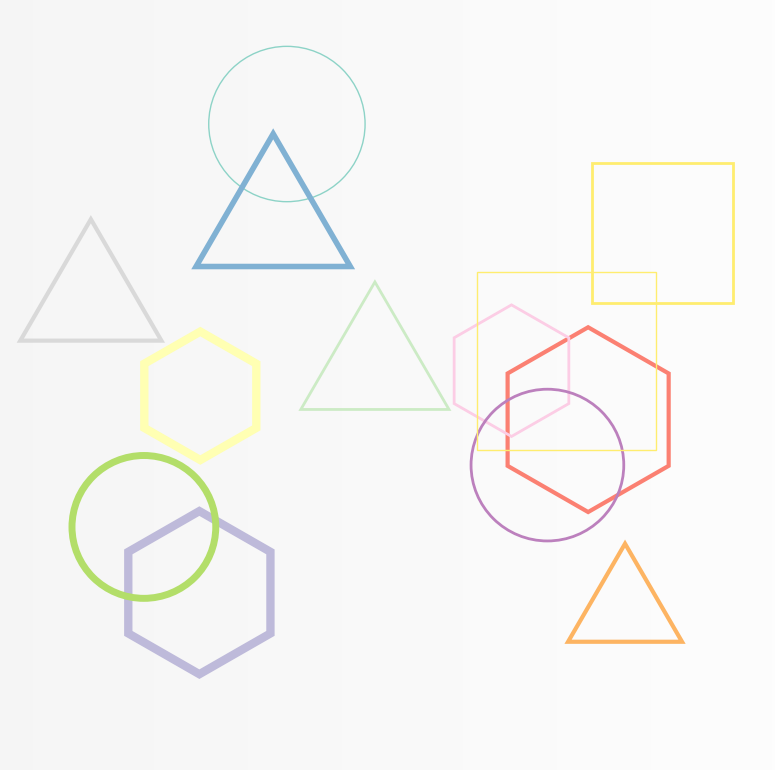[{"shape": "circle", "thickness": 0.5, "radius": 0.5, "center": [0.37, 0.839]}, {"shape": "hexagon", "thickness": 3, "radius": 0.42, "center": [0.258, 0.486]}, {"shape": "hexagon", "thickness": 3, "radius": 0.53, "center": [0.257, 0.23]}, {"shape": "hexagon", "thickness": 1.5, "radius": 0.6, "center": [0.759, 0.455]}, {"shape": "triangle", "thickness": 2, "radius": 0.57, "center": [0.352, 0.711]}, {"shape": "triangle", "thickness": 1.5, "radius": 0.42, "center": [0.807, 0.209]}, {"shape": "circle", "thickness": 2.5, "radius": 0.46, "center": [0.186, 0.316]}, {"shape": "hexagon", "thickness": 1, "radius": 0.43, "center": [0.66, 0.519]}, {"shape": "triangle", "thickness": 1.5, "radius": 0.53, "center": [0.117, 0.61]}, {"shape": "circle", "thickness": 1, "radius": 0.49, "center": [0.706, 0.396]}, {"shape": "triangle", "thickness": 1, "radius": 0.55, "center": [0.484, 0.523]}, {"shape": "square", "thickness": 1, "radius": 0.46, "center": [0.854, 0.698]}, {"shape": "square", "thickness": 0.5, "radius": 0.58, "center": [0.731, 0.531]}]